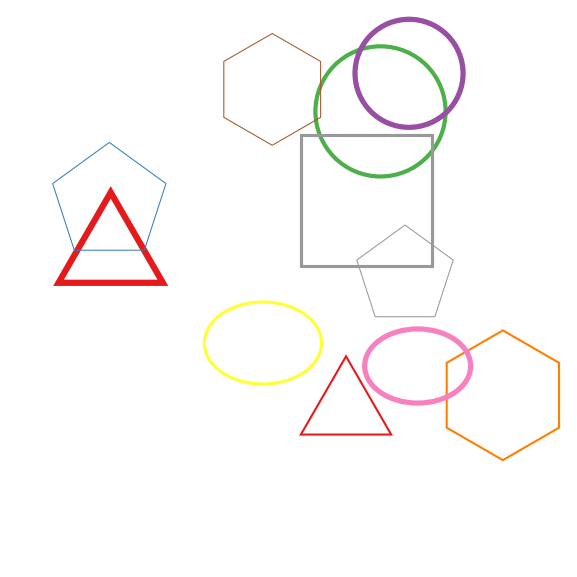[{"shape": "triangle", "thickness": 3, "radius": 0.52, "center": [0.192, 0.562]}, {"shape": "triangle", "thickness": 1, "radius": 0.45, "center": [0.599, 0.292]}, {"shape": "pentagon", "thickness": 0.5, "radius": 0.52, "center": [0.189, 0.649]}, {"shape": "circle", "thickness": 2, "radius": 0.56, "center": [0.659, 0.806]}, {"shape": "circle", "thickness": 2.5, "radius": 0.47, "center": [0.708, 0.872]}, {"shape": "hexagon", "thickness": 1, "radius": 0.56, "center": [0.871, 0.315]}, {"shape": "oval", "thickness": 1.5, "radius": 0.51, "center": [0.455, 0.405]}, {"shape": "hexagon", "thickness": 0.5, "radius": 0.48, "center": [0.471, 0.844]}, {"shape": "oval", "thickness": 2.5, "radius": 0.46, "center": [0.723, 0.365]}, {"shape": "square", "thickness": 1.5, "radius": 0.57, "center": [0.635, 0.651]}, {"shape": "pentagon", "thickness": 0.5, "radius": 0.44, "center": [0.701, 0.522]}]